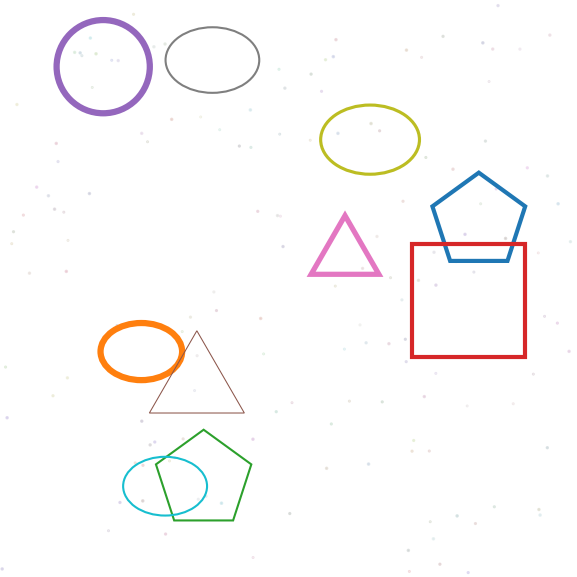[{"shape": "pentagon", "thickness": 2, "radius": 0.42, "center": [0.829, 0.616]}, {"shape": "oval", "thickness": 3, "radius": 0.35, "center": [0.245, 0.39]}, {"shape": "pentagon", "thickness": 1, "radius": 0.43, "center": [0.353, 0.168]}, {"shape": "square", "thickness": 2, "radius": 0.49, "center": [0.812, 0.479]}, {"shape": "circle", "thickness": 3, "radius": 0.4, "center": [0.179, 0.884]}, {"shape": "triangle", "thickness": 0.5, "radius": 0.47, "center": [0.341, 0.331]}, {"shape": "triangle", "thickness": 2.5, "radius": 0.34, "center": [0.597, 0.558]}, {"shape": "oval", "thickness": 1, "radius": 0.41, "center": [0.368, 0.895]}, {"shape": "oval", "thickness": 1.5, "radius": 0.43, "center": [0.641, 0.757]}, {"shape": "oval", "thickness": 1, "radius": 0.36, "center": [0.286, 0.157]}]